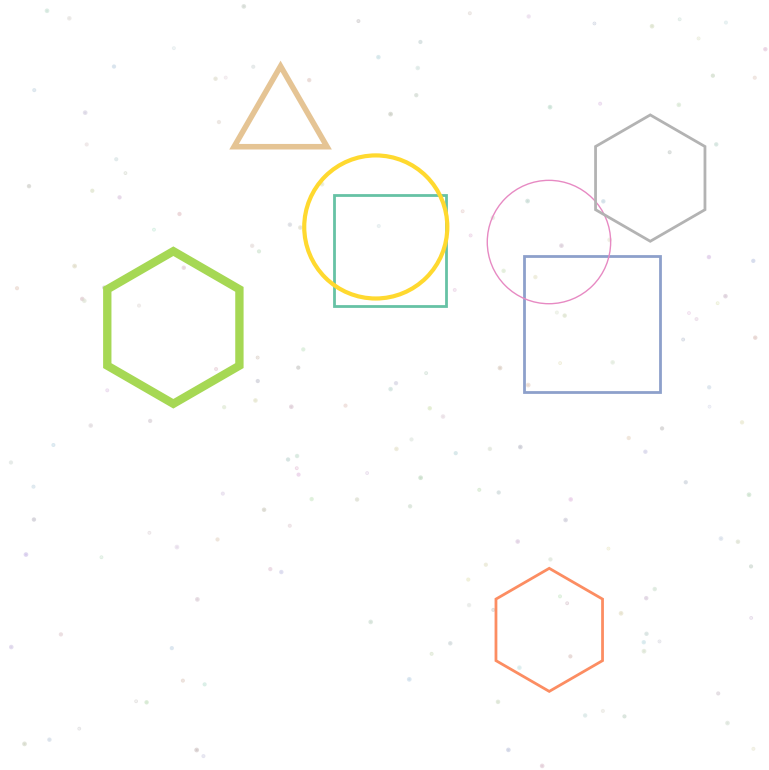[{"shape": "square", "thickness": 1, "radius": 0.36, "center": [0.507, 0.675]}, {"shape": "hexagon", "thickness": 1, "radius": 0.4, "center": [0.713, 0.182]}, {"shape": "square", "thickness": 1, "radius": 0.44, "center": [0.768, 0.58]}, {"shape": "circle", "thickness": 0.5, "radius": 0.4, "center": [0.713, 0.686]}, {"shape": "hexagon", "thickness": 3, "radius": 0.5, "center": [0.225, 0.575]}, {"shape": "circle", "thickness": 1.5, "radius": 0.46, "center": [0.488, 0.705]}, {"shape": "triangle", "thickness": 2, "radius": 0.35, "center": [0.364, 0.844]}, {"shape": "hexagon", "thickness": 1, "radius": 0.41, "center": [0.844, 0.769]}]